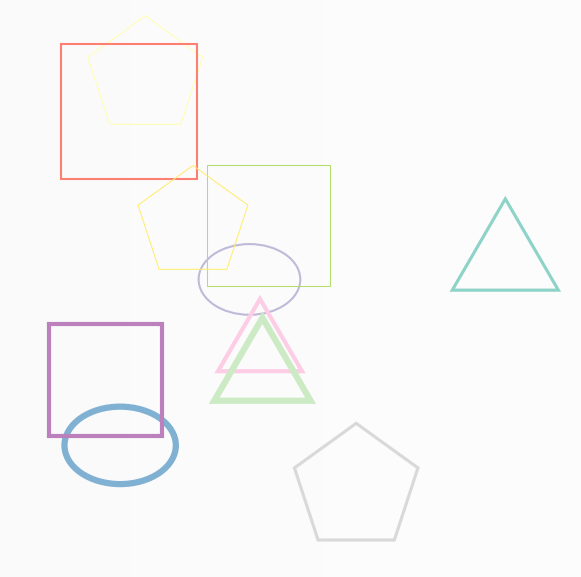[{"shape": "triangle", "thickness": 1.5, "radius": 0.53, "center": [0.869, 0.549]}, {"shape": "pentagon", "thickness": 0.5, "radius": 0.52, "center": [0.25, 0.868]}, {"shape": "oval", "thickness": 1, "radius": 0.44, "center": [0.429, 0.515]}, {"shape": "square", "thickness": 1, "radius": 0.58, "center": [0.222, 0.806]}, {"shape": "oval", "thickness": 3, "radius": 0.48, "center": [0.207, 0.228]}, {"shape": "square", "thickness": 0.5, "radius": 0.53, "center": [0.462, 0.609]}, {"shape": "triangle", "thickness": 2, "radius": 0.42, "center": [0.447, 0.398]}, {"shape": "pentagon", "thickness": 1.5, "radius": 0.56, "center": [0.613, 0.154]}, {"shape": "square", "thickness": 2, "radius": 0.49, "center": [0.182, 0.341]}, {"shape": "triangle", "thickness": 3, "radius": 0.48, "center": [0.451, 0.353]}, {"shape": "pentagon", "thickness": 0.5, "radius": 0.5, "center": [0.332, 0.613]}]